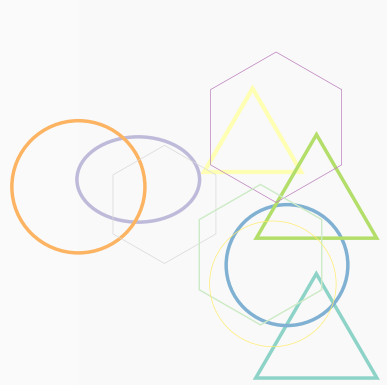[{"shape": "triangle", "thickness": 2.5, "radius": 0.9, "center": [0.816, 0.108]}, {"shape": "triangle", "thickness": 3, "radius": 0.72, "center": [0.652, 0.626]}, {"shape": "oval", "thickness": 2.5, "radius": 0.79, "center": [0.357, 0.534]}, {"shape": "circle", "thickness": 2.5, "radius": 0.79, "center": [0.741, 0.311]}, {"shape": "circle", "thickness": 2.5, "radius": 0.86, "center": [0.202, 0.515]}, {"shape": "triangle", "thickness": 2.5, "radius": 0.9, "center": [0.817, 0.471]}, {"shape": "hexagon", "thickness": 0.5, "radius": 0.77, "center": [0.424, 0.469]}, {"shape": "hexagon", "thickness": 0.5, "radius": 0.98, "center": [0.713, 0.669]}, {"shape": "hexagon", "thickness": 1, "radius": 0.91, "center": [0.672, 0.338]}, {"shape": "circle", "thickness": 0.5, "radius": 0.82, "center": [0.704, 0.263]}]